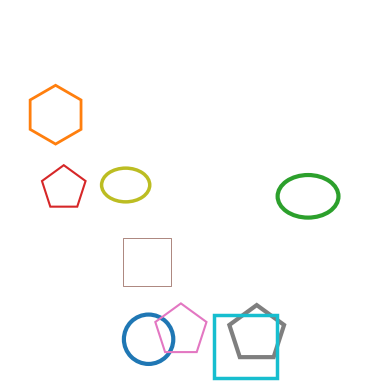[{"shape": "circle", "thickness": 3, "radius": 0.32, "center": [0.386, 0.119]}, {"shape": "hexagon", "thickness": 2, "radius": 0.38, "center": [0.144, 0.702]}, {"shape": "oval", "thickness": 3, "radius": 0.4, "center": [0.8, 0.49]}, {"shape": "pentagon", "thickness": 1.5, "radius": 0.3, "center": [0.166, 0.511]}, {"shape": "square", "thickness": 0.5, "radius": 0.31, "center": [0.381, 0.32]}, {"shape": "pentagon", "thickness": 1.5, "radius": 0.35, "center": [0.47, 0.142]}, {"shape": "pentagon", "thickness": 3, "radius": 0.37, "center": [0.667, 0.133]}, {"shape": "oval", "thickness": 2.5, "radius": 0.31, "center": [0.326, 0.519]}, {"shape": "square", "thickness": 2.5, "radius": 0.41, "center": [0.638, 0.1]}]